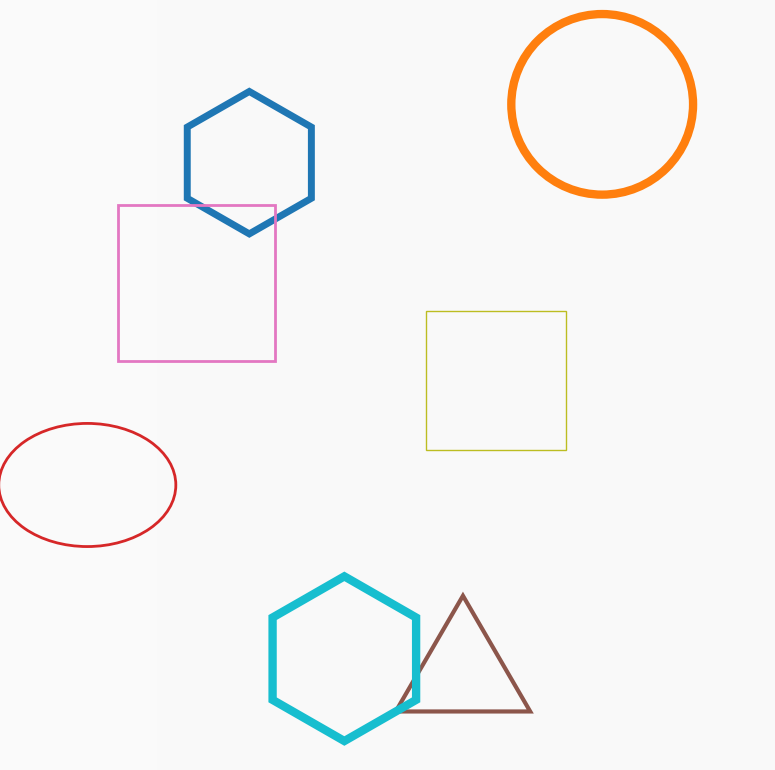[{"shape": "hexagon", "thickness": 2.5, "radius": 0.46, "center": [0.322, 0.789]}, {"shape": "circle", "thickness": 3, "radius": 0.59, "center": [0.777, 0.864]}, {"shape": "oval", "thickness": 1, "radius": 0.57, "center": [0.113, 0.37]}, {"shape": "triangle", "thickness": 1.5, "radius": 0.5, "center": [0.597, 0.126]}, {"shape": "square", "thickness": 1, "radius": 0.51, "center": [0.253, 0.633]}, {"shape": "square", "thickness": 0.5, "radius": 0.45, "center": [0.64, 0.506]}, {"shape": "hexagon", "thickness": 3, "radius": 0.53, "center": [0.444, 0.145]}]